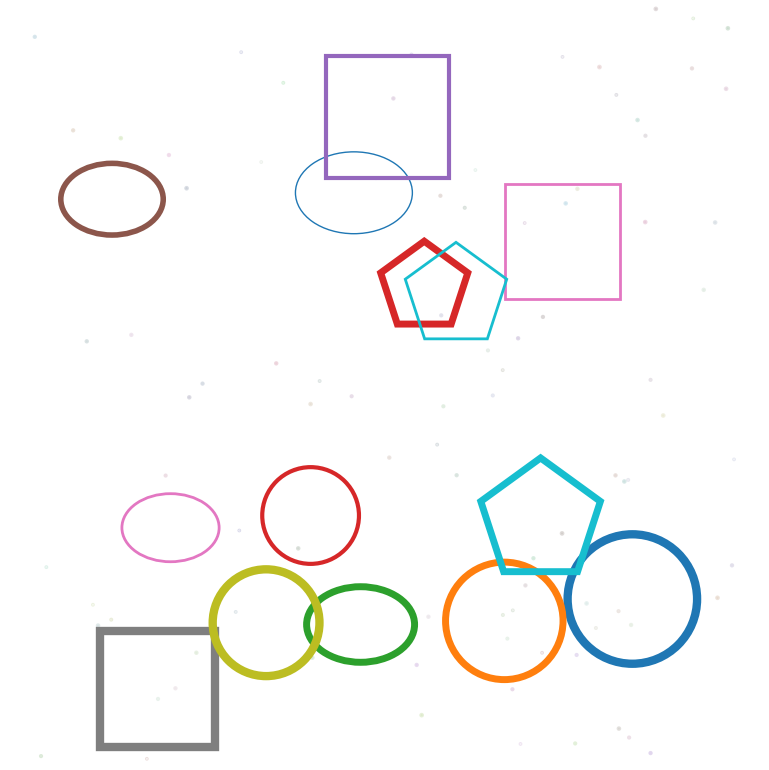[{"shape": "circle", "thickness": 3, "radius": 0.42, "center": [0.821, 0.222]}, {"shape": "oval", "thickness": 0.5, "radius": 0.38, "center": [0.46, 0.75]}, {"shape": "circle", "thickness": 2.5, "radius": 0.38, "center": [0.655, 0.194]}, {"shape": "oval", "thickness": 2.5, "radius": 0.35, "center": [0.468, 0.189]}, {"shape": "pentagon", "thickness": 2.5, "radius": 0.3, "center": [0.551, 0.627]}, {"shape": "circle", "thickness": 1.5, "radius": 0.31, "center": [0.403, 0.331]}, {"shape": "square", "thickness": 1.5, "radius": 0.4, "center": [0.503, 0.848]}, {"shape": "oval", "thickness": 2, "radius": 0.33, "center": [0.145, 0.741]}, {"shape": "oval", "thickness": 1, "radius": 0.32, "center": [0.221, 0.315]}, {"shape": "square", "thickness": 1, "radius": 0.37, "center": [0.73, 0.686]}, {"shape": "square", "thickness": 3, "radius": 0.38, "center": [0.205, 0.105]}, {"shape": "circle", "thickness": 3, "radius": 0.35, "center": [0.346, 0.191]}, {"shape": "pentagon", "thickness": 2.5, "radius": 0.41, "center": [0.702, 0.324]}, {"shape": "pentagon", "thickness": 1, "radius": 0.35, "center": [0.592, 0.616]}]